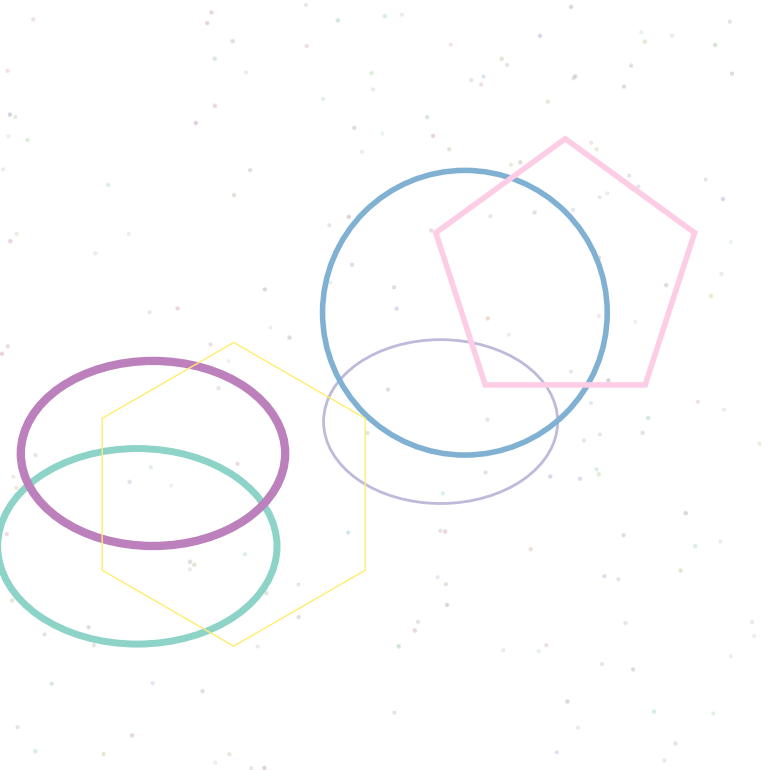[{"shape": "oval", "thickness": 2.5, "radius": 0.91, "center": [0.178, 0.29]}, {"shape": "oval", "thickness": 1, "radius": 0.76, "center": [0.572, 0.452]}, {"shape": "circle", "thickness": 2, "radius": 0.92, "center": [0.604, 0.594]}, {"shape": "pentagon", "thickness": 2, "radius": 0.88, "center": [0.734, 0.643]}, {"shape": "oval", "thickness": 3, "radius": 0.86, "center": [0.199, 0.411]}, {"shape": "hexagon", "thickness": 0.5, "radius": 0.99, "center": [0.304, 0.358]}]